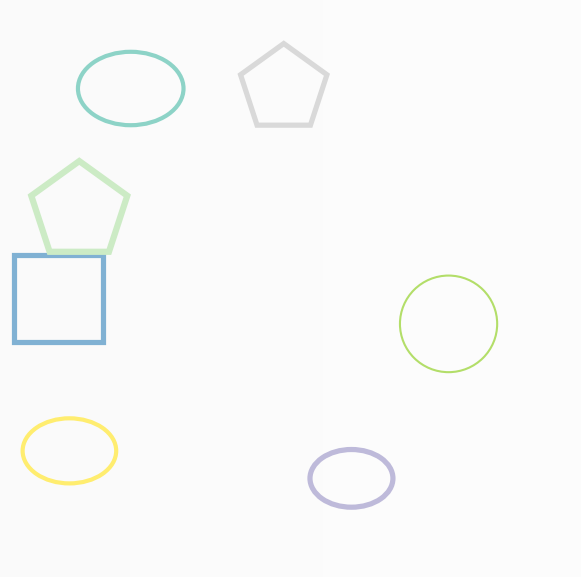[{"shape": "oval", "thickness": 2, "radius": 0.45, "center": [0.225, 0.846]}, {"shape": "oval", "thickness": 2.5, "radius": 0.36, "center": [0.605, 0.171]}, {"shape": "square", "thickness": 2.5, "radius": 0.38, "center": [0.101, 0.482]}, {"shape": "circle", "thickness": 1, "radius": 0.42, "center": [0.772, 0.438]}, {"shape": "pentagon", "thickness": 2.5, "radius": 0.39, "center": [0.488, 0.846]}, {"shape": "pentagon", "thickness": 3, "radius": 0.43, "center": [0.136, 0.633]}, {"shape": "oval", "thickness": 2, "radius": 0.4, "center": [0.119, 0.218]}]